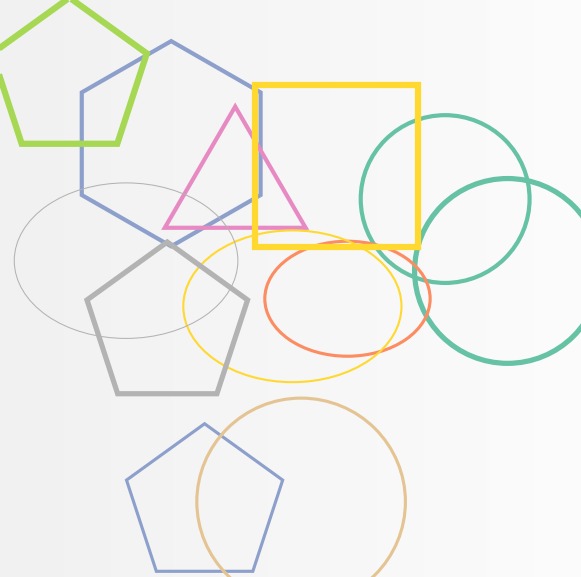[{"shape": "circle", "thickness": 2.5, "radius": 0.8, "center": [0.873, 0.53]}, {"shape": "circle", "thickness": 2, "radius": 0.73, "center": [0.766, 0.654]}, {"shape": "oval", "thickness": 1.5, "radius": 0.71, "center": [0.598, 0.482]}, {"shape": "hexagon", "thickness": 2, "radius": 0.89, "center": [0.295, 0.75]}, {"shape": "pentagon", "thickness": 1.5, "radius": 0.71, "center": [0.352, 0.124]}, {"shape": "triangle", "thickness": 2, "radius": 0.7, "center": [0.405, 0.675]}, {"shape": "pentagon", "thickness": 3, "radius": 0.7, "center": [0.12, 0.863]}, {"shape": "oval", "thickness": 1, "radius": 0.94, "center": [0.503, 0.469]}, {"shape": "square", "thickness": 3, "radius": 0.7, "center": [0.58, 0.711]}, {"shape": "circle", "thickness": 1.5, "radius": 0.9, "center": [0.518, 0.13]}, {"shape": "pentagon", "thickness": 2.5, "radius": 0.73, "center": [0.288, 0.435]}, {"shape": "oval", "thickness": 0.5, "radius": 0.96, "center": [0.217, 0.548]}]